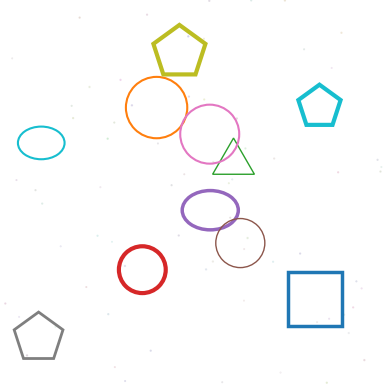[{"shape": "square", "thickness": 2.5, "radius": 0.35, "center": [0.819, 0.223]}, {"shape": "circle", "thickness": 1.5, "radius": 0.4, "center": [0.407, 0.721]}, {"shape": "triangle", "thickness": 1, "radius": 0.31, "center": [0.607, 0.579]}, {"shape": "circle", "thickness": 3, "radius": 0.3, "center": [0.37, 0.3]}, {"shape": "oval", "thickness": 2.5, "radius": 0.36, "center": [0.546, 0.454]}, {"shape": "circle", "thickness": 1, "radius": 0.32, "center": [0.624, 0.369]}, {"shape": "circle", "thickness": 1.5, "radius": 0.38, "center": [0.545, 0.652]}, {"shape": "pentagon", "thickness": 2, "radius": 0.33, "center": [0.1, 0.123]}, {"shape": "pentagon", "thickness": 3, "radius": 0.36, "center": [0.466, 0.864]}, {"shape": "pentagon", "thickness": 3, "radius": 0.29, "center": [0.83, 0.722]}, {"shape": "oval", "thickness": 1.5, "radius": 0.3, "center": [0.107, 0.629]}]